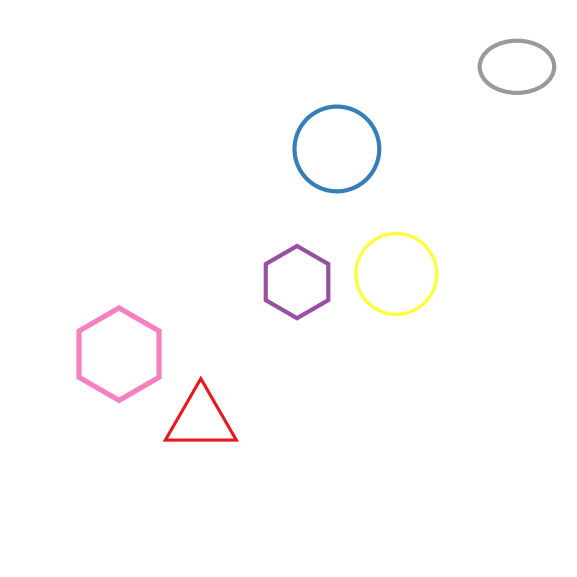[{"shape": "triangle", "thickness": 1.5, "radius": 0.35, "center": [0.348, 0.273]}, {"shape": "circle", "thickness": 2, "radius": 0.37, "center": [0.583, 0.741]}, {"shape": "hexagon", "thickness": 2, "radius": 0.31, "center": [0.514, 0.511]}, {"shape": "circle", "thickness": 1.5, "radius": 0.35, "center": [0.686, 0.525]}, {"shape": "hexagon", "thickness": 2.5, "radius": 0.4, "center": [0.206, 0.386]}, {"shape": "oval", "thickness": 2, "radius": 0.32, "center": [0.895, 0.883]}]